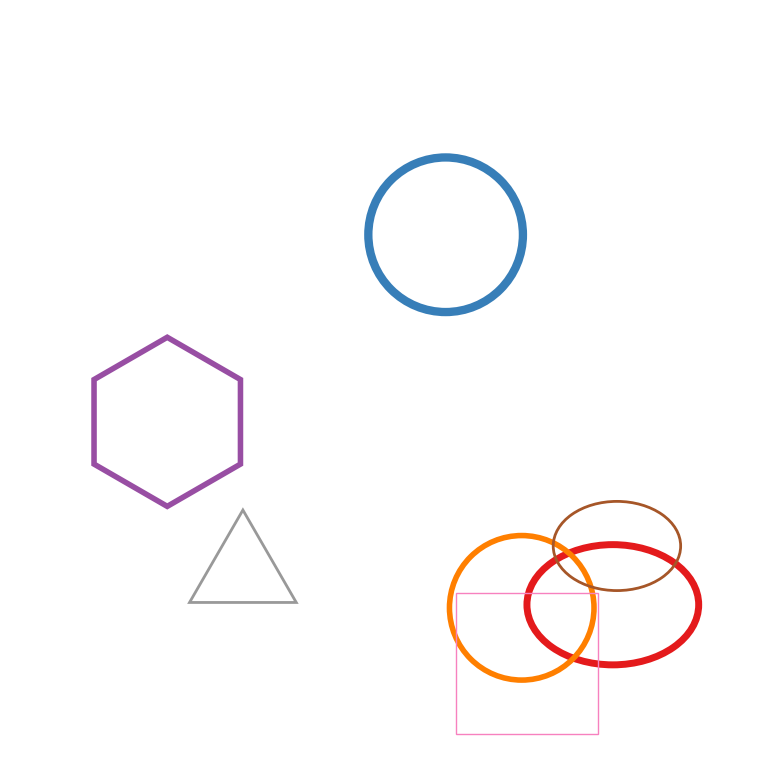[{"shape": "oval", "thickness": 2.5, "radius": 0.56, "center": [0.796, 0.215]}, {"shape": "circle", "thickness": 3, "radius": 0.5, "center": [0.579, 0.695]}, {"shape": "hexagon", "thickness": 2, "radius": 0.55, "center": [0.217, 0.452]}, {"shape": "circle", "thickness": 2, "radius": 0.47, "center": [0.678, 0.211]}, {"shape": "oval", "thickness": 1, "radius": 0.41, "center": [0.801, 0.291]}, {"shape": "square", "thickness": 0.5, "radius": 0.46, "center": [0.685, 0.138]}, {"shape": "triangle", "thickness": 1, "radius": 0.4, "center": [0.315, 0.258]}]